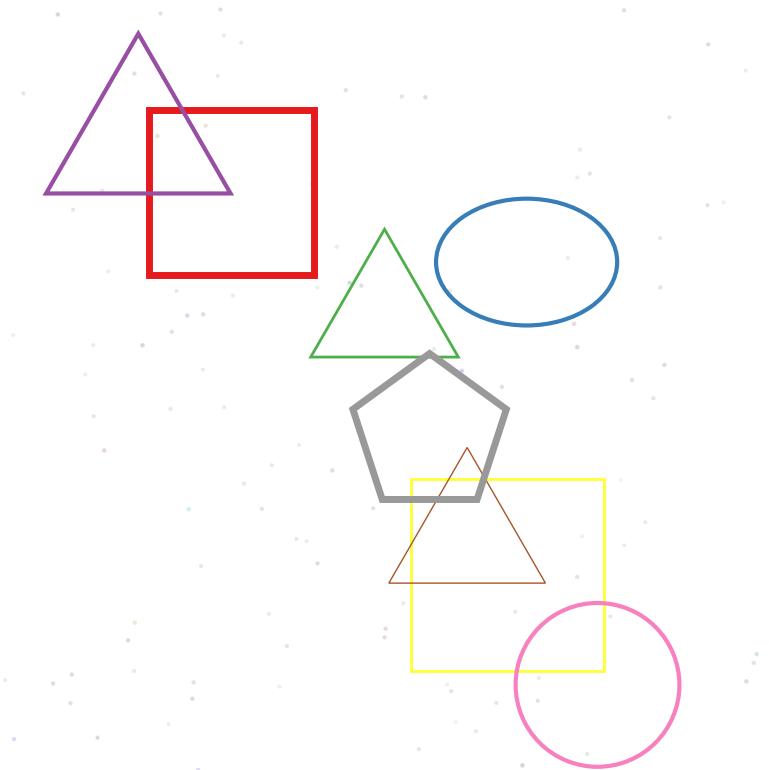[{"shape": "square", "thickness": 2.5, "radius": 0.53, "center": [0.301, 0.75]}, {"shape": "oval", "thickness": 1.5, "radius": 0.59, "center": [0.684, 0.66]}, {"shape": "triangle", "thickness": 1, "radius": 0.55, "center": [0.499, 0.592]}, {"shape": "triangle", "thickness": 1.5, "radius": 0.69, "center": [0.18, 0.818]}, {"shape": "square", "thickness": 1, "radius": 0.63, "center": [0.659, 0.253]}, {"shape": "triangle", "thickness": 0.5, "radius": 0.59, "center": [0.607, 0.301]}, {"shape": "circle", "thickness": 1.5, "radius": 0.53, "center": [0.776, 0.111]}, {"shape": "pentagon", "thickness": 2.5, "radius": 0.52, "center": [0.558, 0.436]}]